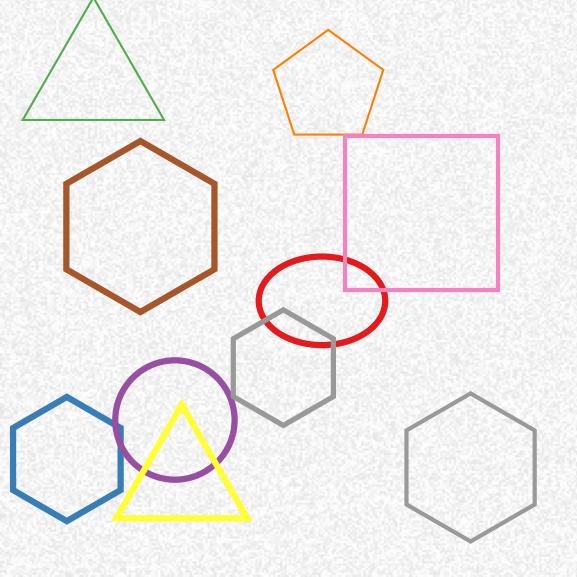[{"shape": "oval", "thickness": 3, "radius": 0.55, "center": [0.558, 0.478]}, {"shape": "hexagon", "thickness": 3, "radius": 0.54, "center": [0.116, 0.204]}, {"shape": "triangle", "thickness": 1, "radius": 0.71, "center": [0.162, 0.862]}, {"shape": "circle", "thickness": 3, "radius": 0.52, "center": [0.303, 0.272]}, {"shape": "pentagon", "thickness": 1, "radius": 0.5, "center": [0.568, 0.847]}, {"shape": "triangle", "thickness": 3, "radius": 0.66, "center": [0.315, 0.167]}, {"shape": "hexagon", "thickness": 3, "radius": 0.74, "center": [0.243, 0.607]}, {"shape": "square", "thickness": 2, "radius": 0.66, "center": [0.73, 0.63]}, {"shape": "hexagon", "thickness": 2, "radius": 0.64, "center": [0.815, 0.19]}, {"shape": "hexagon", "thickness": 2.5, "radius": 0.5, "center": [0.491, 0.363]}]